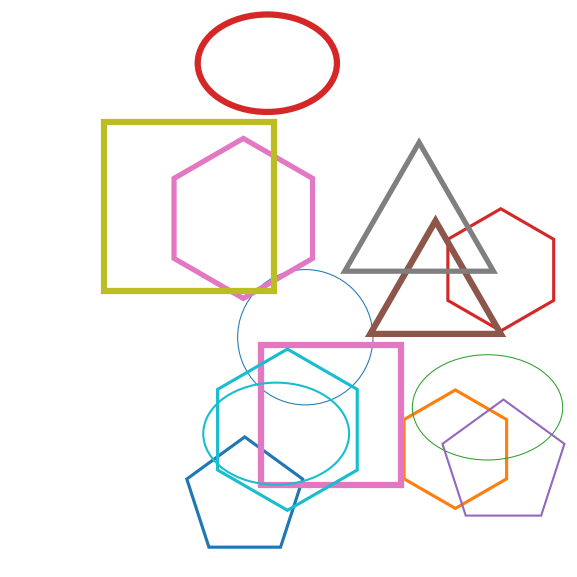[{"shape": "pentagon", "thickness": 1.5, "radius": 0.53, "center": [0.424, 0.137]}, {"shape": "circle", "thickness": 0.5, "radius": 0.59, "center": [0.529, 0.415]}, {"shape": "hexagon", "thickness": 1.5, "radius": 0.51, "center": [0.788, 0.221]}, {"shape": "oval", "thickness": 0.5, "radius": 0.65, "center": [0.844, 0.294]}, {"shape": "oval", "thickness": 3, "radius": 0.6, "center": [0.463, 0.89]}, {"shape": "hexagon", "thickness": 1.5, "radius": 0.53, "center": [0.867, 0.532]}, {"shape": "pentagon", "thickness": 1, "radius": 0.56, "center": [0.872, 0.196]}, {"shape": "triangle", "thickness": 3, "radius": 0.65, "center": [0.754, 0.486]}, {"shape": "hexagon", "thickness": 2.5, "radius": 0.69, "center": [0.421, 0.621]}, {"shape": "square", "thickness": 3, "radius": 0.6, "center": [0.573, 0.28]}, {"shape": "triangle", "thickness": 2.5, "radius": 0.74, "center": [0.726, 0.604]}, {"shape": "square", "thickness": 3, "radius": 0.73, "center": [0.327, 0.642]}, {"shape": "hexagon", "thickness": 1.5, "radius": 0.7, "center": [0.498, 0.255]}, {"shape": "oval", "thickness": 1, "radius": 0.63, "center": [0.478, 0.248]}]